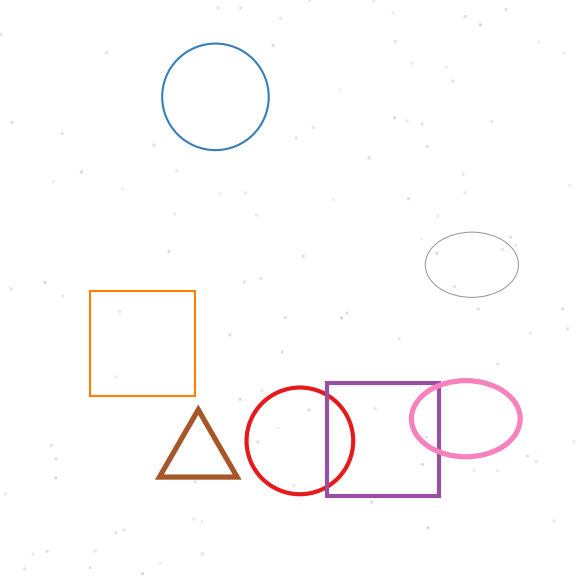[{"shape": "circle", "thickness": 2, "radius": 0.46, "center": [0.519, 0.236]}, {"shape": "circle", "thickness": 1, "radius": 0.46, "center": [0.373, 0.831]}, {"shape": "square", "thickness": 2, "radius": 0.49, "center": [0.663, 0.238]}, {"shape": "square", "thickness": 1, "radius": 0.46, "center": [0.246, 0.404]}, {"shape": "triangle", "thickness": 2.5, "radius": 0.39, "center": [0.343, 0.212]}, {"shape": "oval", "thickness": 2.5, "radius": 0.47, "center": [0.807, 0.274]}, {"shape": "oval", "thickness": 0.5, "radius": 0.4, "center": [0.817, 0.541]}]